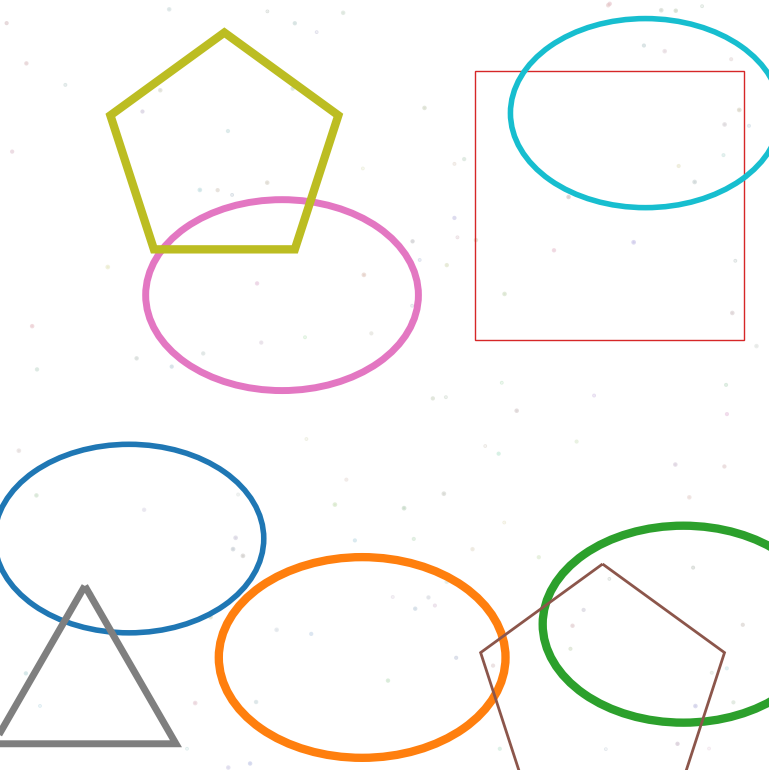[{"shape": "oval", "thickness": 2, "radius": 0.87, "center": [0.168, 0.301]}, {"shape": "oval", "thickness": 3, "radius": 0.93, "center": [0.47, 0.146]}, {"shape": "oval", "thickness": 3, "radius": 0.91, "center": [0.887, 0.189]}, {"shape": "square", "thickness": 0.5, "radius": 0.87, "center": [0.791, 0.733]}, {"shape": "pentagon", "thickness": 1, "radius": 0.83, "center": [0.783, 0.101]}, {"shape": "oval", "thickness": 2.5, "radius": 0.89, "center": [0.366, 0.617]}, {"shape": "triangle", "thickness": 2.5, "radius": 0.68, "center": [0.11, 0.102]}, {"shape": "pentagon", "thickness": 3, "radius": 0.78, "center": [0.291, 0.802]}, {"shape": "oval", "thickness": 2, "radius": 0.88, "center": [0.838, 0.853]}]